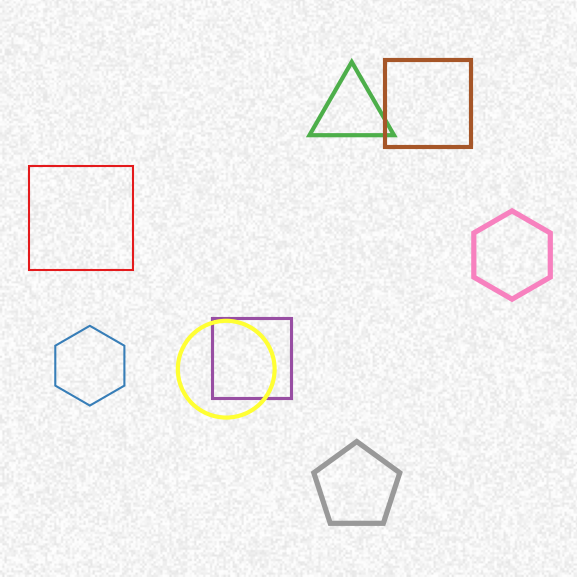[{"shape": "square", "thickness": 1, "radius": 0.45, "center": [0.14, 0.621]}, {"shape": "hexagon", "thickness": 1, "radius": 0.35, "center": [0.156, 0.366]}, {"shape": "triangle", "thickness": 2, "radius": 0.42, "center": [0.609, 0.807]}, {"shape": "square", "thickness": 1.5, "radius": 0.34, "center": [0.436, 0.379]}, {"shape": "circle", "thickness": 2, "radius": 0.42, "center": [0.392, 0.36]}, {"shape": "square", "thickness": 2, "radius": 0.38, "center": [0.741, 0.82]}, {"shape": "hexagon", "thickness": 2.5, "radius": 0.38, "center": [0.887, 0.557]}, {"shape": "pentagon", "thickness": 2.5, "radius": 0.39, "center": [0.618, 0.156]}]